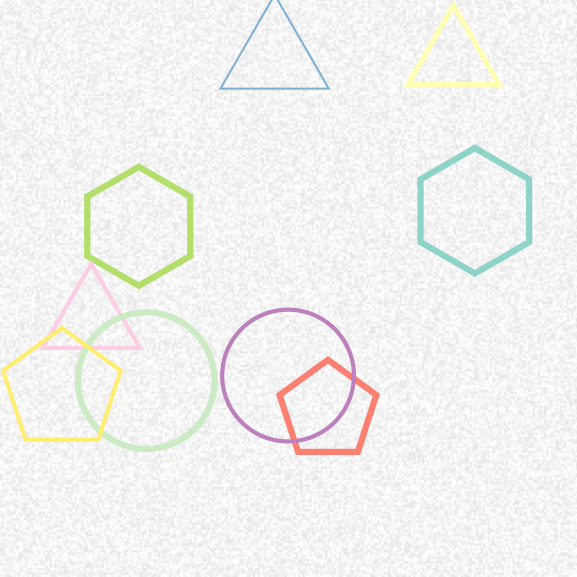[{"shape": "hexagon", "thickness": 3, "radius": 0.54, "center": [0.822, 0.634]}, {"shape": "triangle", "thickness": 2.5, "radius": 0.46, "center": [0.785, 0.898]}, {"shape": "pentagon", "thickness": 3, "radius": 0.44, "center": [0.568, 0.288]}, {"shape": "triangle", "thickness": 1, "radius": 0.54, "center": [0.476, 0.9]}, {"shape": "hexagon", "thickness": 3, "radius": 0.51, "center": [0.24, 0.607]}, {"shape": "triangle", "thickness": 2, "radius": 0.49, "center": [0.158, 0.445]}, {"shape": "circle", "thickness": 2, "radius": 0.57, "center": [0.499, 0.349]}, {"shape": "circle", "thickness": 3, "radius": 0.59, "center": [0.253, 0.34]}, {"shape": "pentagon", "thickness": 2, "radius": 0.54, "center": [0.107, 0.324]}]